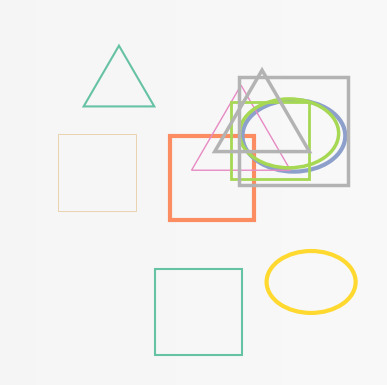[{"shape": "square", "thickness": 1.5, "radius": 0.56, "center": [0.513, 0.19]}, {"shape": "triangle", "thickness": 1.5, "radius": 0.53, "center": [0.307, 0.776]}, {"shape": "square", "thickness": 3, "radius": 0.54, "center": [0.547, 0.537]}, {"shape": "oval", "thickness": 3, "radius": 0.66, "center": [0.758, 0.647]}, {"shape": "triangle", "thickness": 1, "radius": 0.74, "center": [0.622, 0.632]}, {"shape": "oval", "thickness": 2.5, "radius": 0.64, "center": [0.746, 0.654]}, {"shape": "square", "thickness": 2, "radius": 0.5, "center": [0.697, 0.635]}, {"shape": "oval", "thickness": 3, "radius": 0.57, "center": [0.803, 0.268]}, {"shape": "square", "thickness": 0.5, "radius": 0.5, "center": [0.251, 0.553]}, {"shape": "triangle", "thickness": 2.5, "radius": 0.7, "center": [0.676, 0.677]}, {"shape": "square", "thickness": 2.5, "radius": 0.7, "center": [0.758, 0.659]}]